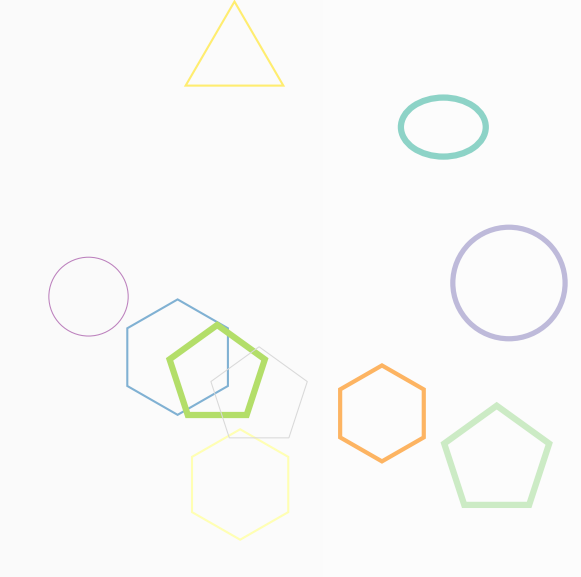[{"shape": "oval", "thickness": 3, "radius": 0.36, "center": [0.763, 0.779]}, {"shape": "hexagon", "thickness": 1, "radius": 0.48, "center": [0.413, 0.16]}, {"shape": "circle", "thickness": 2.5, "radius": 0.48, "center": [0.876, 0.509]}, {"shape": "hexagon", "thickness": 1, "radius": 0.5, "center": [0.306, 0.381]}, {"shape": "hexagon", "thickness": 2, "radius": 0.42, "center": [0.657, 0.283]}, {"shape": "pentagon", "thickness": 3, "radius": 0.43, "center": [0.374, 0.35]}, {"shape": "pentagon", "thickness": 0.5, "radius": 0.44, "center": [0.446, 0.311]}, {"shape": "circle", "thickness": 0.5, "radius": 0.34, "center": [0.152, 0.485]}, {"shape": "pentagon", "thickness": 3, "radius": 0.47, "center": [0.855, 0.202]}, {"shape": "triangle", "thickness": 1, "radius": 0.49, "center": [0.403, 0.899]}]